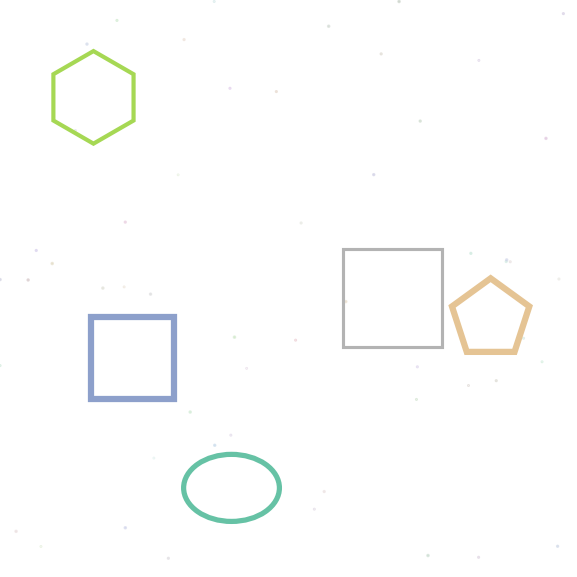[{"shape": "oval", "thickness": 2.5, "radius": 0.41, "center": [0.401, 0.154]}, {"shape": "square", "thickness": 3, "radius": 0.36, "center": [0.229, 0.38]}, {"shape": "hexagon", "thickness": 2, "radius": 0.4, "center": [0.162, 0.831]}, {"shape": "pentagon", "thickness": 3, "radius": 0.35, "center": [0.85, 0.447]}, {"shape": "square", "thickness": 1.5, "radius": 0.43, "center": [0.68, 0.483]}]